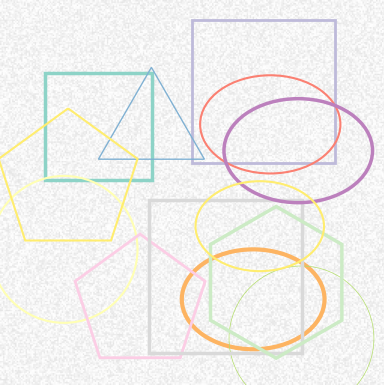[{"shape": "square", "thickness": 2.5, "radius": 0.7, "center": [0.256, 0.671]}, {"shape": "circle", "thickness": 1.5, "radius": 0.95, "center": [0.166, 0.352]}, {"shape": "square", "thickness": 2, "radius": 0.93, "center": [0.684, 0.762]}, {"shape": "oval", "thickness": 1.5, "radius": 0.91, "center": [0.702, 0.677]}, {"shape": "triangle", "thickness": 1, "radius": 0.79, "center": [0.393, 0.666]}, {"shape": "oval", "thickness": 3, "radius": 0.93, "center": [0.658, 0.223]}, {"shape": "circle", "thickness": 0.5, "radius": 0.94, "center": [0.783, 0.121]}, {"shape": "pentagon", "thickness": 2, "radius": 0.89, "center": [0.364, 0.214]}, {"shape": "square", "thickness": 2.5, "radius": 1.0, "center": [0.586, 0.282]}, {"shape": "oval", "thickness": 2.5, "radius": 0.96, "center": [0.775, 0.609]}, {"shape": "hexagon", "thickness": 2.5, "radius": 0.98, "center": [0.717, 0.267]}, {"shape": "pentagon", "thickness": 1.5, "radius": 0.95, "center": [0.177, 0.529]}, {"shape": "oval", "thickness": 1.5, "radius": 0.83, "center": [0.675, 0.413]}]